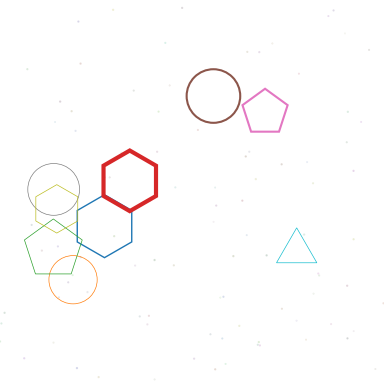[{"shape": "hexagon", "thickness": 1, "radius": 0.41, "center": [0.271, 0.412]}, {"shape": "circle", "thickness": 0.5, "radius": 0.31, "center": [0.19, 0.273]}, {"shape": "pentagon", "thickness": 0.5, "radius": 0.39, "center": [0.139, 0.352]}, {"shape": "hexagon", "thickness": 3, "radius": 0.39, "center": [0.337, 0.53]}, {"shape": "circle", "thickness": 1.5, "radius": 0.35, "center": [0.554, 0.751]}, {"shape": "pentagon", "thickness": 1.5, "radius": 0.31, "center": [0.688, 0.708]}, {"shape": "circle", "thickness": 0.5, "radius": 0.34, "center": [0.139, 0.508]}, {"shape": "hexagon", "thickness": 0.5, "radius": 0.31, "center": [0.148, 0.458]}, {"shape": "triangle", "thickness": 0.5, "radius": 0.3, "center": [0.771, 0.348]}]